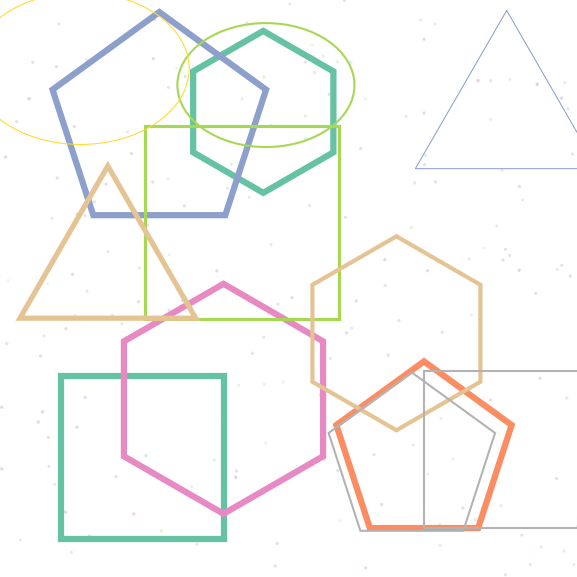[{"shape": "hexagon", "thickness": 3, "radius": 0.7, "center": [0.456, 0.805]}, {"shape": "square", "thickness": 3, "radius": 0.7, "center": [0.246, 0.208]}, {"shape": "pentagon", "thickness": 3, "radius": 0.8, "center": [0.734, 0.214]}, {"shape": "triangle", "thickness": 0.5, "radius": 0.91, "center": [0.877, 0.798]}, {"shape": "pentagon", "thickness": 3, "radius": 0.97, "center": [0.276, 0.784]}, {"shape": "hexagon", "thickness": 3, "radius": 1.0, "center": [0.387, 0.309]}, {"shape": "square", "thickness": 1.5, "radius": 0.84, "center": [0.419, 0.614]}, {"shape": "oval", "thickness": 1, "radius": 0.77, "center": [0.46, 0.852]}, {"shape": "oval", "thickness": 0.5, "radius": 0.94, "center": [0.14, 0.881]}, {"shape": "hexagon", "thickness": 2, "radius": 0.84, "center": [0.686, 0.422]}, {"shape": "triangle", "thickness": 2.5, "radius": 0.88, "center": [0.187, 0.536]}, {"shape": "pentagon", "thickness": 1, "radius": 0.76, "center": [0.713, 0.203]}, {"shape": "square", "thickness": 1, "radius": 0.68, "center": [0.871, 0.221]}]